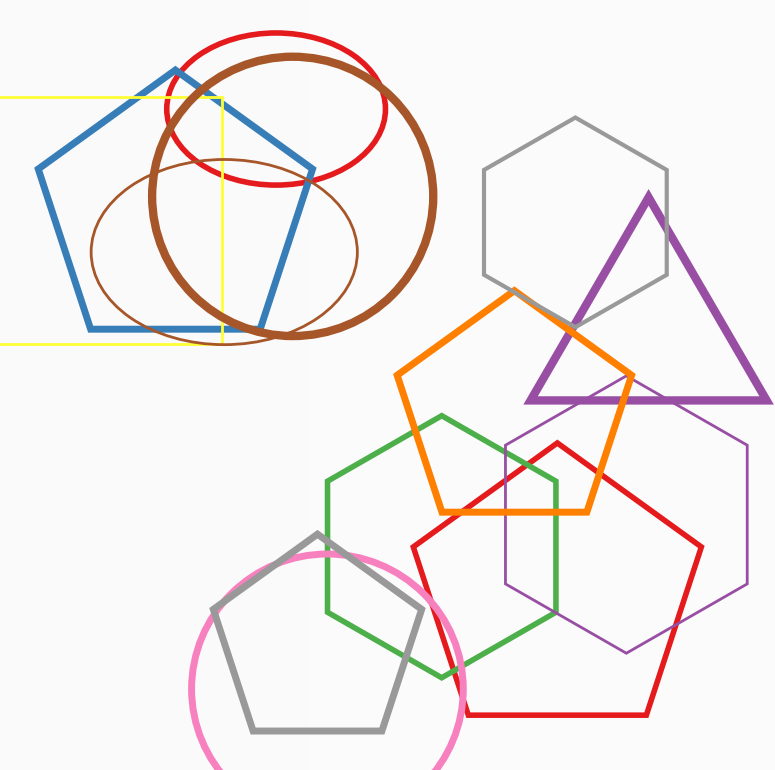[{"shape": "oval", "thickness": 2, "radius": 0.71, "center": [0.356, 0.858]}, {"shape": "pentagon", "thickness": 2, "radius": 0.98, "center": [0.719, 0.229]}, {"shape": "pentagon", "thickness": 2.5, "radius": 0.93, "center": [0.226, 0.723]}, {"shape": "hexagon", "thickness": 2, "radius": 0.85, "center": [0.57, 0.29]}, {"shape": "hexagon", "thickness": 1, "radius": 0.9, "center": [0.808, 0.332]}, {"shape": "triangle", "thickness": 3, "radius": 0.88, "center": [0.837, 0.568]}, {"shape": "pentagon", "thickness": 2.5, "radius": 0.8, "center": [0.664, 0.464]}, {"shape": "square", "thickness": 1, "radius": 0.8, "center": [0.125, 0.713]}, {"shape": "circle", "thickness": 3, "radius": 0.91, "center": [0.378, 0.745]}, {"shape": "oval", "thickness": 1, "radius": 0.86, "center": [0.289, 0.673]}, {"shape": "circle", "thickness": 2.5, "radius": 0.88, "center": [0.422, 0.105]}, {"shape": "pentagon", "thickness": 2.5, "radius": 0.71, "center": [0.41, 0.165]}, {"shape": "hexagon", "thickness": 1.5, "radius": 0.68, "center": [0.742, 0.711]}]